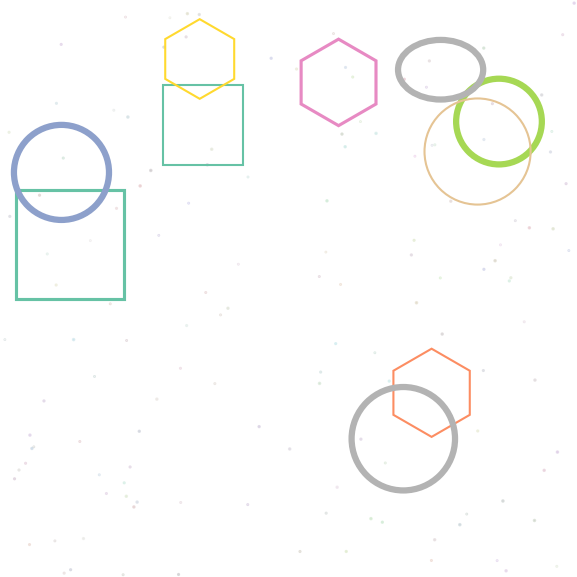[{"shape": "square", "thickness": 1.5, "radius": 0.47, "center": [0.122, 0.576]}, {"shape": "square", "thickness": 1, "radius": 0.35, "center": [0.351, 0.783]}, {"shape": "hexagon", "thickness": 1, "radius": 0.38, "center": [0.747, 0.319]}, {"shape": "circle", "thickness": 3, "radius": 0.41, "center": [0.106, 0.701]}, {"shape": "hexagon", "thickness": 1.5, "radius": 0.37, "center": [0.586, 0.856]}, {"shape": "circle", "thickness": 3, "radius": 0.37, "center": [0.864, 0.789]}, {"shape": "hexagon", "thickness": 1, "radius": 0.34, "center": [0.346, 0.897]}, {"shape": "circle", "thickness": 1, "radius": 0.46, "center": [0.827, 0.737]}, {"shape": "circle", "thickness": 3, "radius": 0.45, "center": [0.698, 0.239]}, {"shape": "oval", "thickness": 3, "radius": 0.37, "center": [0.763, 0.878]}]